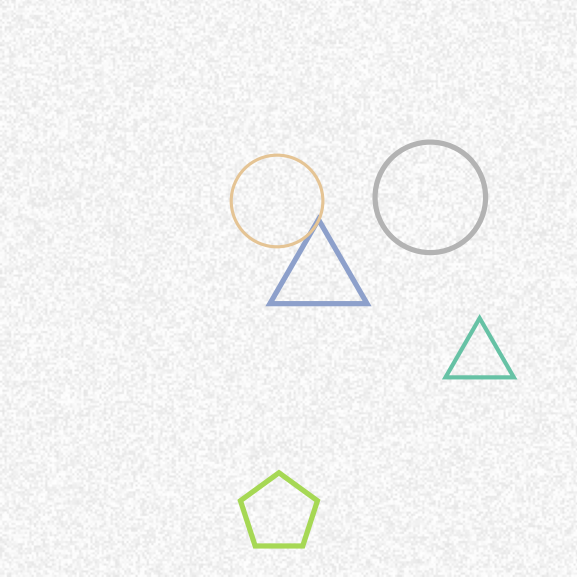[{"shape": "triangle", "thickness": 2, "radius": 0.34, "center": [0.831, 0.38]}, {"shape": "triangle", "thickness": 2.5, "radius": 0.49, "center": [0.551, 0.522]}, {"shape": "pentagon", "thickness": 2.5, "radius": 0.35, "center": [0.483, 0.11]}, {"shape": "circle", "thickness": 1.5, "radius": 0.4, "center": [0.48, 0.651]}, {"shape": "circle", "thickness": 2.5, "radius": 0.48, "center": [0.745, 0.657]}]